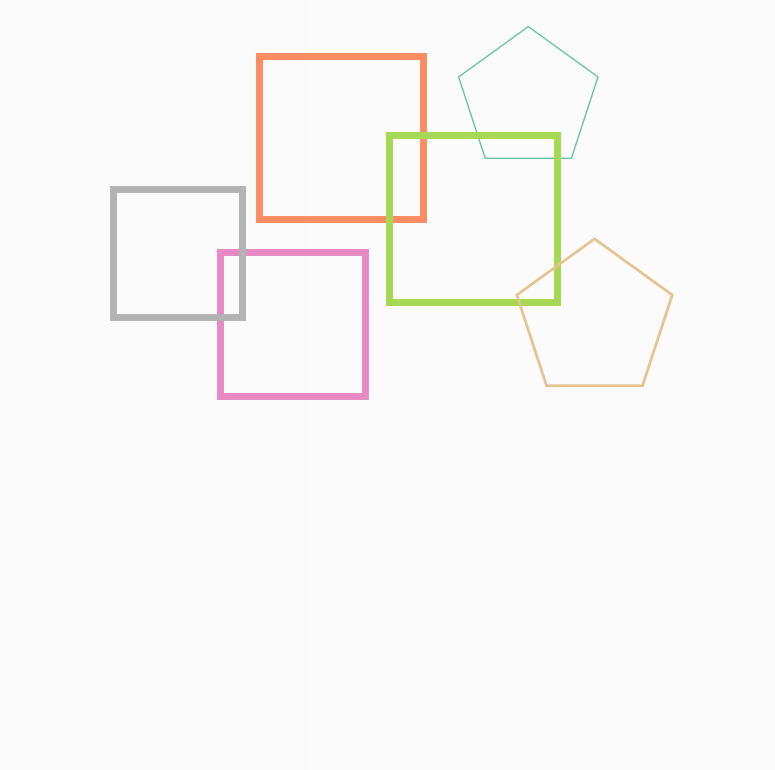[{"shape": "pentagon", "thickness": 0.5, "radius": 0.47, "center": [0.682, 0.871]}, {"shape": "square", "thickness": 2.5, "radius": 0.53, "center": [0.44, 0.821]}, {"shape": "square", "thickness": 2.5, "radius": 0.47, "center": [0.378, 0.579]}, {"shape": "square", "thickness": 2.5, "radius": 0.54, "center": [0.611, 0.716]}, {"shape": "pentagon", "thickness": 1, "radius": 0.53, "center": [0.767, 0.584]}, {"shape": "square", "thickness": 2.5, "radius": 0.42, "center": [0.229, 0.672]}]